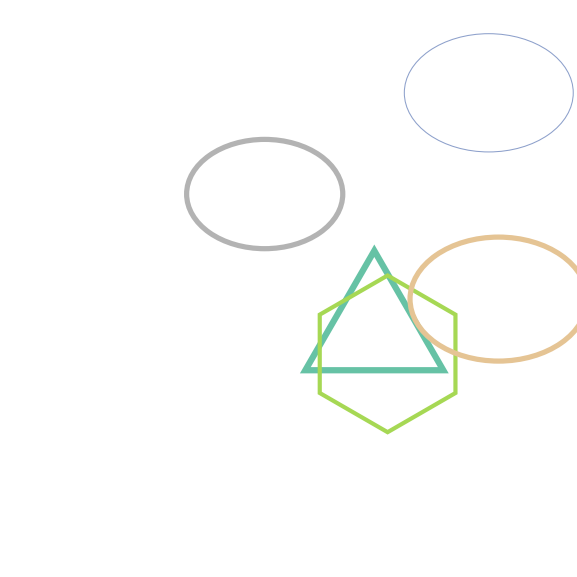[{"shape": "triangle", "thickness": 3, "radius": 0.69, "center": [0.648, 0.427]}, {"shape": "oval", "thickness": 0.5, "radius": 0.73, "center": [0.846, 0.838]}, {"shape": "hexagon", "thickness": 2, "radius": 0.68, "center": [0.671, 0.386]}, {"shape": "oval", "thickness": 2.5, "radius": 0.77, "center": [0.863, 0.481]}, {"shape": "oval", "thickness": 2.5, "radius": 0.68, "center": [0.458, 0.663]}]